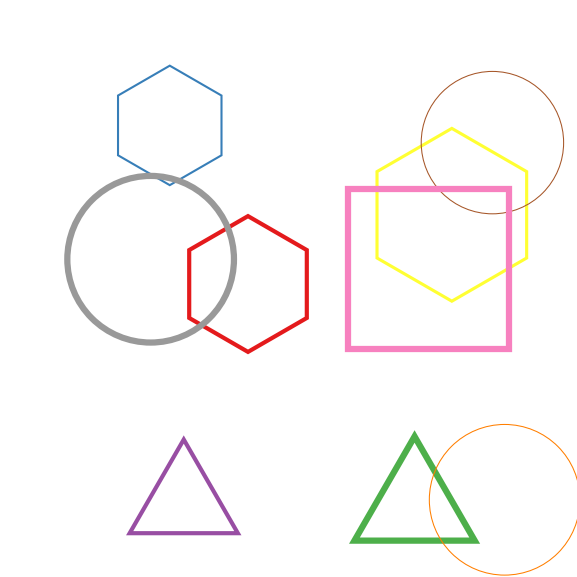[{"shape": "hexagon", "thickness": 2, "radius": 0.59, "center": [0.429, 0.507]}, {"shape": "hexagon", "thickness": 1, "radius": 0.52, "center": [0.294, 0.782]}, {"shape": "triangle", "thickness": 3, "radius": 0.6, "center": [0.718, 0.123]}, {"shape": "triangle", "thickness": 2, "radius": 0.54, "center": [0.318, 0.13]}, {"shape": "circle", "thickness": 0.5, "radius": 0.65, "center": [0.874, 0.134]}, {"shape": "hexagon", "thickness": 1.5, "radius": 0.75, "center": [0.782, 0.627]}, {"shape": "circle", "thickness": 0.5, "radius": 0.62, "center": [0.853, 0.752]}, {"shape": "square", "thickness": 3, "radius": 0.7, "center": [0.742, 0.533]}, {"shape": "circle", "thickness": 3, "radius": 0.72, "center": [0.261, 0.55]}]